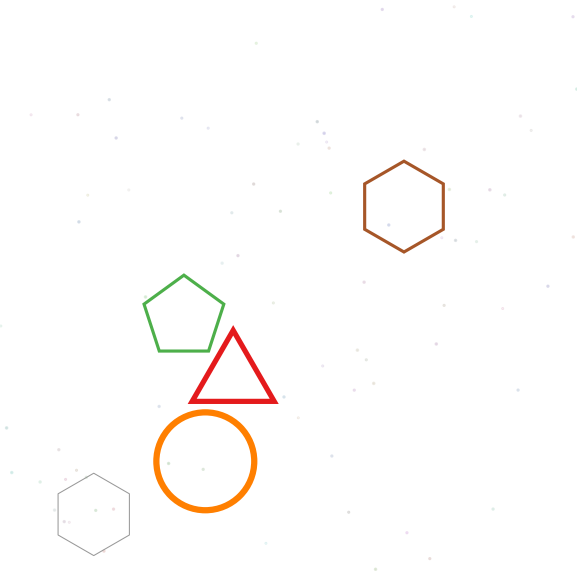[{"shape": "triangle", "thickness": 2.5, "radius": 0.41, "center": [0.404, 0.345]}, {"shape": "pentagon", "thickness": 1.5, "radius": 0.36, "center": [0.318, 0.45]}, {"shape": "circle", "thickness": 3, "radius": 0.42, "center": [0.356, 0.2]}, {"shape": "hexagon", "thickness": 1.5, "radius": 0.39, "center": [0.7, 0.641]}, {"shape": "hexagon", "thickness": 0.5, "radius": 0.36, "center": [0.162, 0.108]}]